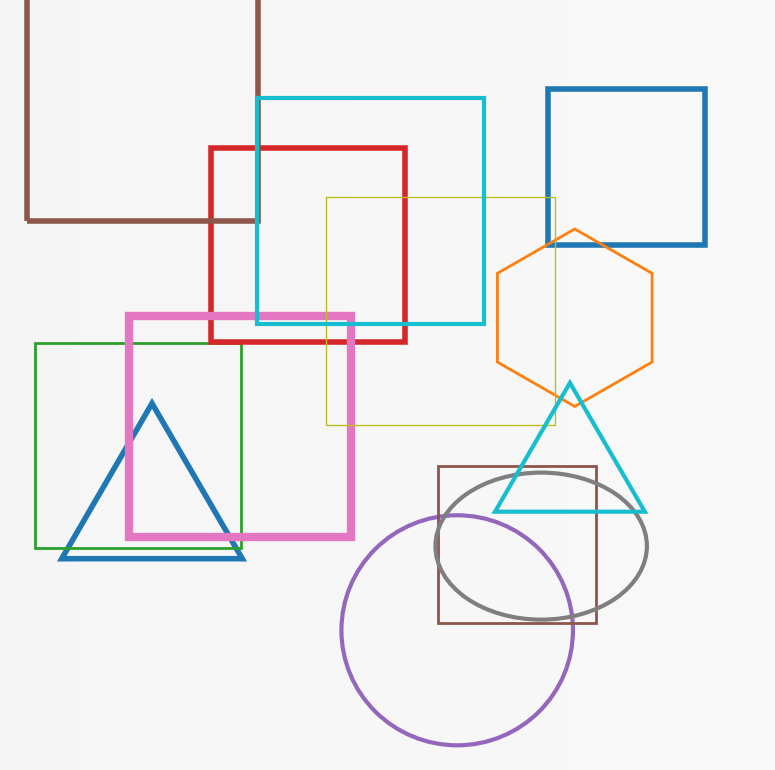[{"shape": "triangle", "thickness": 2, "radius": 0.67, "center": [0.196, 0.342]}, {"shape": "square", "thickness": 2, "radius": 0.51, "center": [0.809, 0.784]}, {"shape": "hexagon", "thickness": 1, "radius": 0.58, "center": [0.742, 0.587]}, {"shape": "square", "thickness": 1, "radius": 0.66, "center": [0.178, 0.422]}, {"shape": "square", "thickness": 2, "radius": 0.63, "center": [0.398, 0.682]}, {"shape": "circle", "thickness": 1.5, "radius": 0.75, "center": [0.59, 0.181]}, {"shape": "square", "thickness": 2, "radius": 0.75, "center": [0.183, 0.862]}, {"shape": "square", "thickness": 1, "radius": 0.51, "center": [0.667, 0.292]}, {"shape": "square", "thickness": 3, "radius": 0.72, "center": [0.31, 0.446]}, {"shape": "oval", "thickness": 1.5, "radius": 0.68, "center": [0.698, 0.291]}, {"shape": "square", "thickness": 0.5, "radius": 0.74, "center": [0.568, 0.596]}, {"shape": "square", "thickness": 1.5, "radius": 0.73, "center": [0.478, 0.726]}, {"shape": "triangle", "thickness": 1.5, "radius": 0.56, "center": [0.735, 0.391]}]